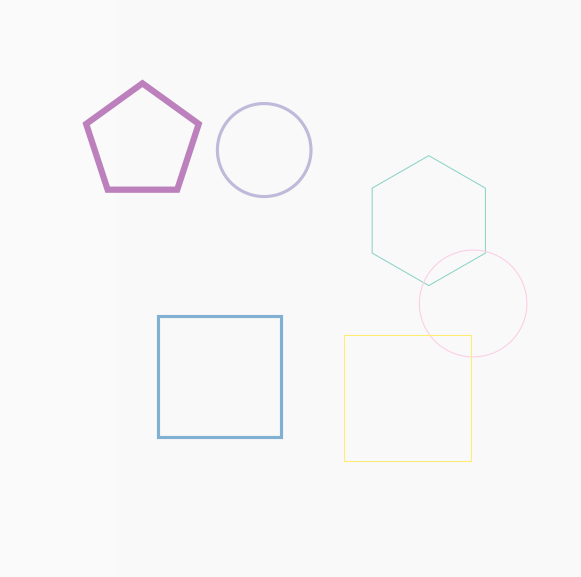[{"shape": "hexagon", "thickness": 0.5, "radius": 0.56, "center": [0.738, 0.617]}, {"shape": "circle", "thickness": 1.5, "radius": 0.4, "center": [0.455, 0.739]}, {"shape": "square", "thickness": 1.5, "radius": 0.53, "center": [0.378, 0.347]}, {"shape": "circle", "thickness": 0.5, "radius": 0.46, "center": [0.814, 0.474]}, {"shape": "pentagon", "thickness": 3, "radius": 0.51, "center": [0.245, 0.753]}, {"shape": "square", "thickness": 0.5, "radius": 0.55, "center": [0.701, 0.311]}]